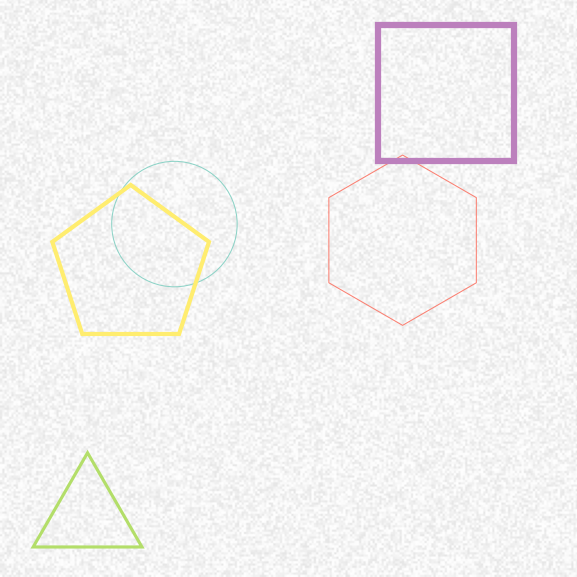[{"shape": "circle", "thickness": 0.5, "radius": 0.54, "center": [0.302, 0.611]}, {"shape": "hexagon", "thickness": 0.5, "radius": 0.74, "center": [0.697, 0.583]}, {"shape": "triangle", "thickness": 1.5, "radius": 0.54, "center": [0.152, 0.106]}, {"shape": "square", "thickness": 3, "radius": 0.59, "center": [0.773, 0.838]}, {"shape": "pentagon", "thickness": 2, "radius": 0.71, "center": [0.226, 0.536]}]